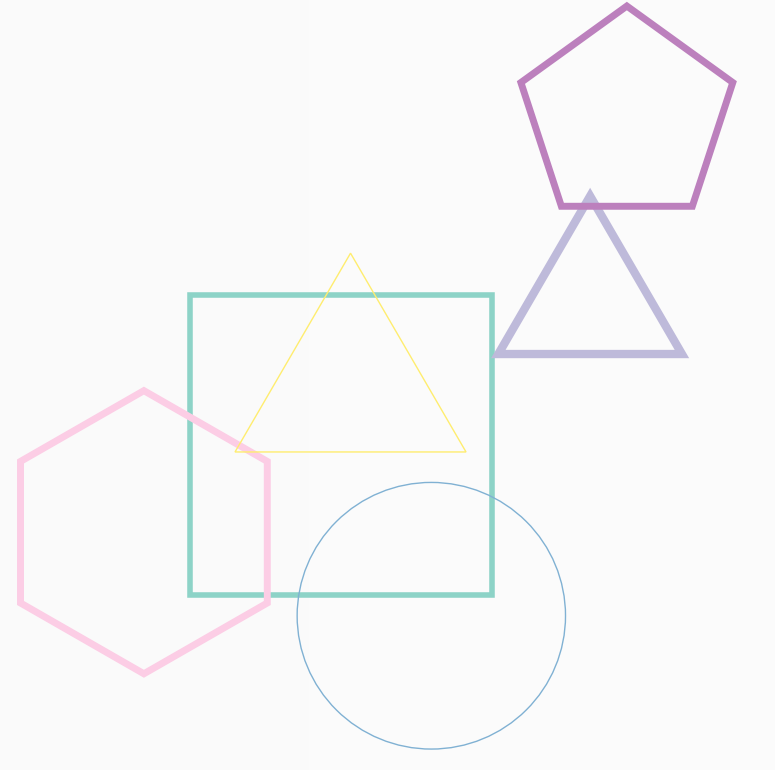[{"shape": "square", "thickness": 2, "radius": 0.98, "center": [0.44, 0.422]}, {"shape": "triangle", "thickness": 3, "radius": 0.68, "center": [0.761, 0.609]}, {"shape": "circle", "thickness": 0.5, "radius": 0.87, "center": [0.557, 0.2]}, {"shape": "hexagon", "thickness": 2.5, "radius": 0.92, "center": [0.186, 0.309]}, {"shape": "pentagon", "thickness": 2.5, "radius": 0.72, "center": [0.809, 0.848]}, {"shape": "triangle", "thickness": 0.5, "radius": 0.86, "center": [0.452, 0.499]}]